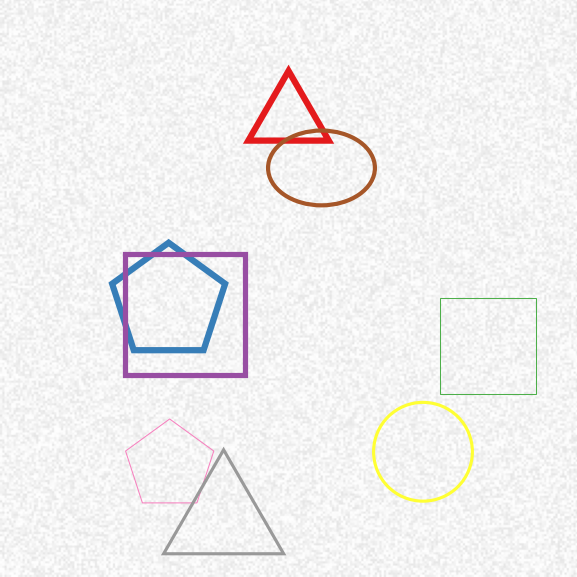[{"shape": "triangle", "thickness": 3, "radius": 0.4, "center": [0.5, 0.796]}, {"shape": "pentagon", "thickness": 3, "radius": 0.51, "center": [0.292, 0.476]}, {"shape": "square", "thickness": 0.5, "radius": 0.42, "center": [0.845, 0.4]}, {"shape": "square", "thickness": 2.5, "radius": 0.52, "center": [0.32, 0.455]}, {"shape": "circle", "thickness": 1.5, "radius": 0.43, "center": [0.732, 0.217]}, {"shape": "oval", "thickness": 2, "radius": 0.46, "center": [0.557, 0.708]}, {"shape": "pentagon", "thickness": 0.5, "radius": 0.4, "center": [0.294, 0.193]}, {"shape": "triangle", "thickness": 1.5, "radius": 0.6, "center": [0.387, 0.1]}]